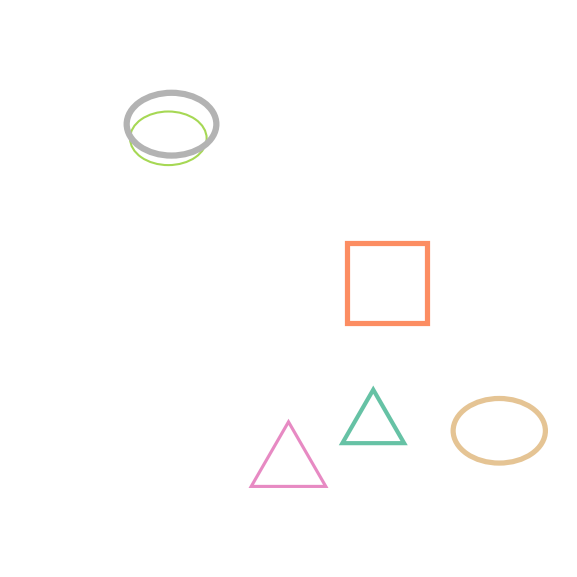[{"shape": "triangle", "thickness": 2, "radius": 0.31, "center": [0.646, 0.263]}, {"shape": "square", "thickness": 2.5, "radius": 0.35, "center": [0.671, 0.51]}, {"shape": "triangle", "thickness": 1.5, "radius": 0.37, "center": [0.5, 0.194]}, {"shape": "oval", "thickness": 1, "radius": 0.33, "center": [0.292, 0.76]}, {"shape": "oval", "thickness": 2.5, "radius": 0.4, "center": [0.865, 0.253]}, {"shape": "oval", "thickness": 3, "radius": 0.39, "center": [0.297, 0.784]}]